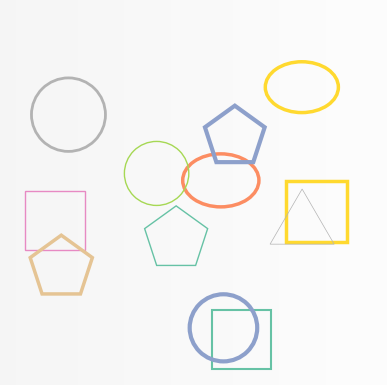[{"shape": "pentagon", "thickness": 1, "radius": 0.43, "center": [0.455, 0.38]}, {"shape": "square", "thickness": 1.5, "radius": 0.38, "center": [0.624, 0.118]}, {"shape": "oval", "thickness": 2.5, "radius": 0.49, "center": [0.57, 0.532]}, {"shape": "pentagon", "thickness": 3, "radius": 0.41, "center": [0.606, 0.644]}, {"shape": "circle", "thickness": 3, "radius": 0.44, "center": [0.577, 0.149]}, {"shape": "square", "thickness": 1, "radius": 0.39, "center": [0.142, 0.427]}, {"shape": "circle", "thickness": 1, "radius": 0.42, "center": [0.404, 0.55]}, {"shape": "oval", "thickness": 2.5, "radius": 0.47, "center": [0.779, 0.774]}, {"shape": "square", "thickness": 2.5, "radius": 0.4, "center": [0.816, 0.451]}, {"shape": "pentagon", "thickness": 2.5, "radius": 0.42, "center": [0.158, 0.305]}, {"shape": "triangle", "thickness": 0.5, "radius": 0.48, "center": [0.78, 0.414]}, {"shape": "circle", "thickness": 2, "radius": 0.48, "center": [0.177, 0.702]}]